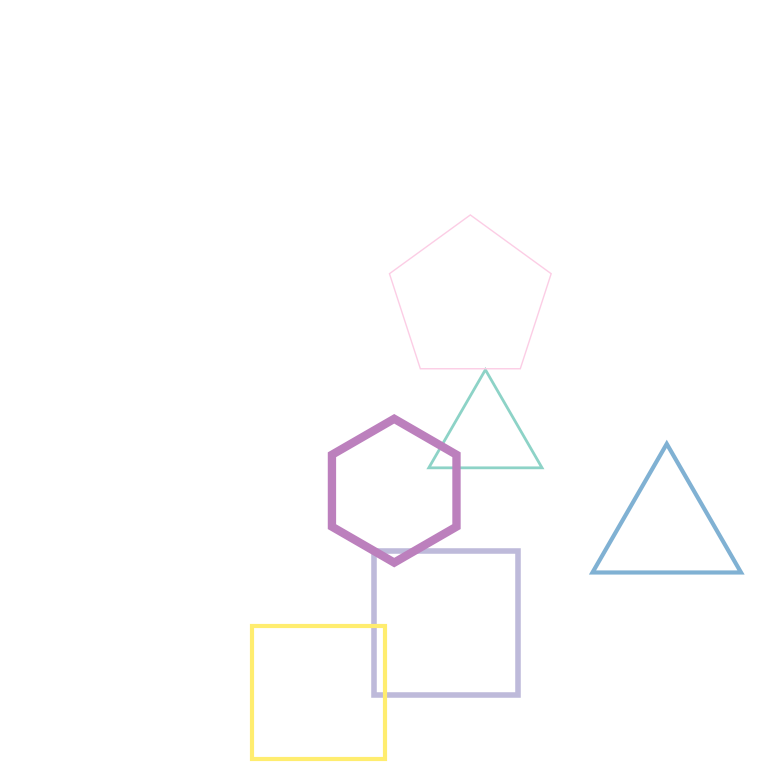[{"shape": "triangle", "thickness": 1, "radius": 0.42, "center": [0.63, 0.435]}, {"shape": "square", "thickness": 2, "radius": 0.47, "center": [0.579, 0.191]}, {"shape": "triangle", "thickness": 1.5, "radius": 0.56, "center": [0.866, 0.312]}, {"shape": "pentagon", "thickness": 0.5, "radius": 0.55, "center": [0.611, 0.61]}, {"shape": "hexagon", "thickness": 3, "radius": 0.47, "center": [0.512, 0.363]}, {"shape": "square", "thickness": 1.5, "radius": 0.43, "center": [0.413, 0.101]}]